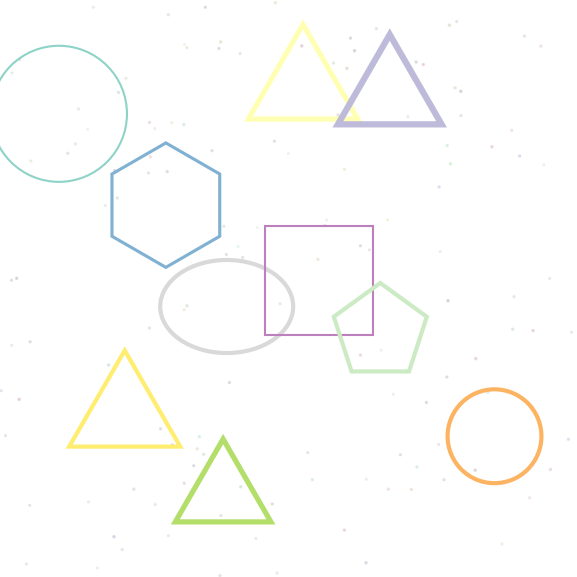[{"shape": "circle", "thickness": 1, "radius": 0.59, "center": [0.102, 0.802]}, {"shape": "triangle", "thickness": 2.5, "radius": 0.55, "center": [0.525, 0.848]}, {"shape": "triangle", "thickness": 3, "radius": 0.52, "center": [0.675, 0.836]}, {"shape": "hexagon", "thickness": 1.5, "radius": 0.54, "center": [0.287, 0.644]}, {"shape": "circle", "thickness": 2, "radius": 0.41, "center": [0.856, 0.244]}, {"shape": "triangle", "thickness": 2.5, "radius": 0.48, "center": [0.386, 0.143]}, {"shape": "oval", "thickness": 2, "radius": 0.58, "center": [0.393, 0.468]}, {"shape": "square", "thickness": 1, "radius": 0.47, "center": [0.552, 0.513]}, {"shape": "pentagon", "thickness": 2, "radius": 0.42, "center": [0.659, 0.424]}, {"shape": "triangle", "thickness": 2, "radius": 0.55, "center": [0.216, 0.281]}]